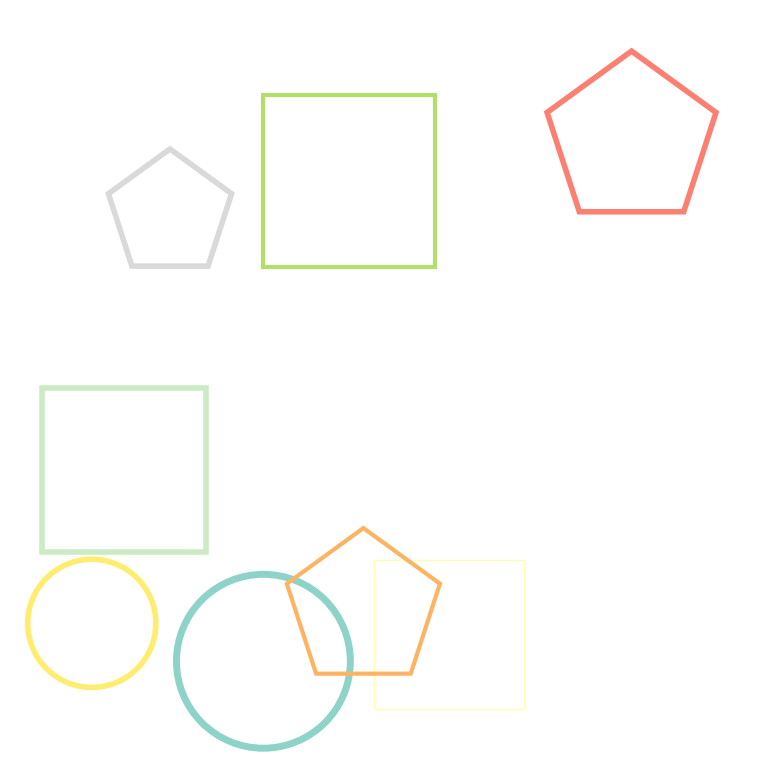[{"shape": "circle", "thickness": 2.5, "radius": 0.56, "center": [0.342, 0.141]}, {"shape": "square", "thickness": 0.5, "radius": 0.49, "center": [0.583, 0.176]}, {"shape": "pentagon", "thickness": 2, "radius": 0.58, "center": [0.82, 0.818]}, {"shape": "pentagon", "thickness": 1.5, "radius": 0.52, "center": [0.472, 0.21]}, {"shape": "square", "thickness": 1.5, "radius": 0.56, "center": [0.454, 0.765]}, {"shape": "pentagon", "thickness": 2, "radius": 0.42, "center": [0.221, 0.722]}, {"shape": "square", "thickness": 2, "radius": 0.53, "center": [0.161, 0.39]}, {"shape": "circle", "thickness": 2, "radius": 0.42, "center": [0.119, 0.19]}]